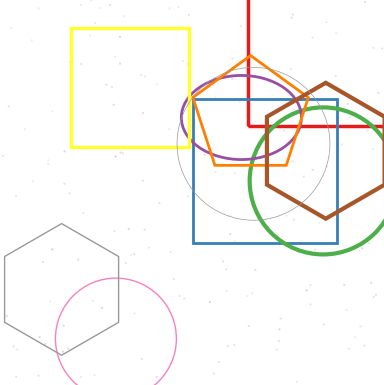[{"shape": "square", "thickness": 2.5, "radius": 0.97, "center": [0.837, 0.867]}, {"shape": "square", "thickness": 2, "radius": 0.94, "center": [0.688, 0.556]}, {"shape": "circle", "thickness": 3, "radius": 0.95, "center": [0.839, 0.53]}, {"shape": "oval", "thickness": 2, "radius": 0.78, "center": [0.627, 0.695]}, {"shape": "pentagon", "thickness": 2, "radius": 0.79, "center": [0.651, 0.698]}, {"shape": "square", "thickness": 2.5, "radius": 0.77, "center": [0.338, 0.773]}, {"shape": "hexagon", "thickness": 3, "radius": 0.88, "center": [0.846, 0.608]}, {"shape": "circle", "thickness": 1, "radius": 0.79, "center": [0.301, 0.121]}, {"shape": "circle", "thickness": 0.5, "radius": 0.99, "center": [0.658, 0.627]}, {"shape": "hexagon", "thickness": 1, "radius": 0.85, "center": [0.16, 0.248]}]